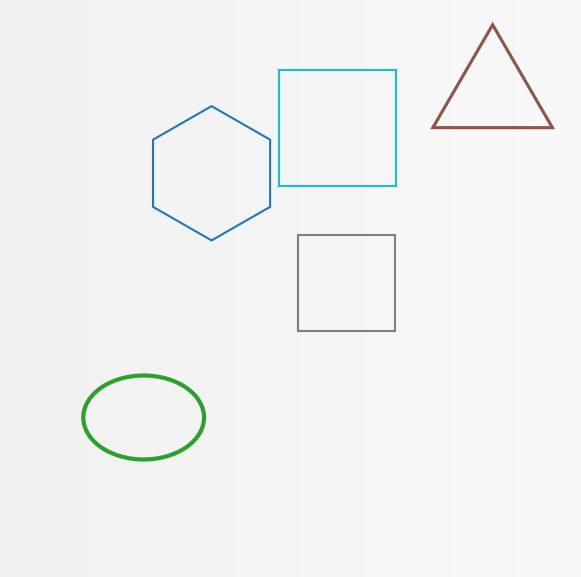[{"shape": "hexagon", "thickness": 1, "radius": 0.58, "center": [0.364, 0.699]}, {"shape": "oval", "thickness": 2, "radius": 0.52, "center": [0.247, 0.276]}, {"shape": "triangle", "thickness": 1.5, "radius": 0.59, "center": [0.848, 0.837]}, {"shape": "square", "thickness": 1, "radius": 0.42, "center": [0.596, 0.509]}, {"shape": "square", "thickness": 1, "radius": 0.5, "center": [0.581, 0.777]}]